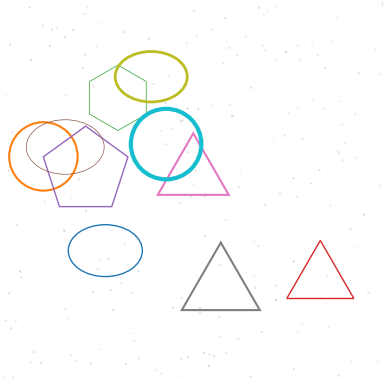[{"shape": "oval", "thickness": 1, "radius": 0.48, "center": [0.274, 0.349]}, {"shape": "circle", "thickness": 1.5, "radius": 0.44, "center": [0.113, 0.594]}, {"shape": "hexagon", "thickness": 0.5, "radius": 0.42, "center": [0.306, 0.746]}, {"shape": "triangle", "thickness": 1, "radius": 0.5, "center": [0.832, 0.275]}, {"shape": "pentagon", "thickness": 1, "radius": 0.58, "center": [0.222, 0.557]}, {"shape": "oval", "thickness": 0.5, "radius": 0.51, "center": [0.169, 0.618]}, {"shape": "triangle", "thickness": 1.5, "radius": 0.53, "center": [0.502, 0.547]}, {"shape": "triangle", "thickness": 1.5, "radius": 0.58, "center": [0.574, 0.253]}, {"shape": "oval", "thickness": 2, "radius": 0.47, "center": [0.393, 0.801]}, {"shape": "circle", "thickness": 3, "radius": 0.46, "center": [0.431, 0.626]}]